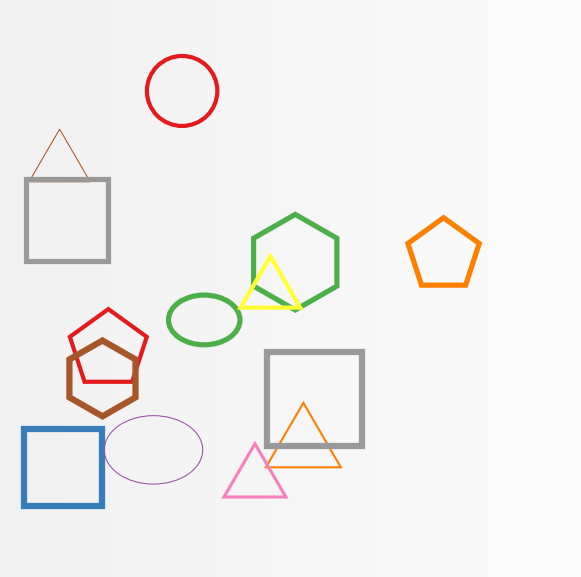[{"shape": "circle", "thickness": 2, "radius": 0.3, "center": [0.313, 0.842]}, {"shape": "pentagon", "thickness": 2, "radius": 0.35, "center": [0.186, 0.394]}, {"shape": "square", "thickness": 3, "radius": 0.34, "center": [0.108, 0.189]}, {"shape": "oval", "thickness": 2.5, "radius": 0.31, "center": [0.351, 0.445]}, {"shape": "hexagon", "thickness": 2.5, "radius": 0.41, "center": [0.508, 0.545]}, {"shape": "oval", "thickness": 0.5, "radius": 0.42, "center": [0.264, 0.22]}, {"shape": "pentagon", "thickness": 2.5, "radius": 0.32, "center": [0.763, 0.558]}, {"shape": "triangle", "thickness": 1, "radius": 0.37, "center": [0.522, 0.227]}, {"shape": "triangle", "thickness": 2, "radius": 0.3, "center": [0.465, 0.496]}, {"shape": "triangle", "thickness": 0.5, "radius": 0.3, "center": [0.103, 0.715]}, {"shape": "hexagon", "thickness": 3, "radius": 0.33, "center": [0.176, 0.344]}, {"shape": "triangle", "thickness": 1.5, "radius": 0.31, "center": [0.439, 0.169]}, {"shape": "square", "thickness": 3, "radius": 0.41, "center": [0.54, 0.308]}, {"shape": "square", "thickness": 2.5, "radius": 0.35, "center": [0.115, 0.618]}]